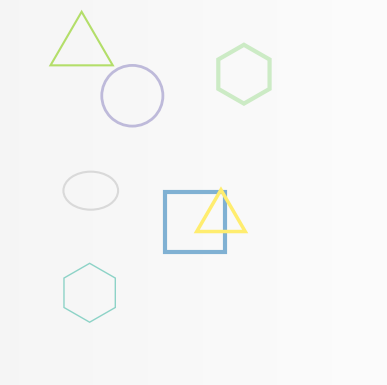[{"shape": "hexagon", "thickness": 1, "radius": 0.38, "center": [0.231, 0.24]}, {"shape": "circle", "thickness": 2, "radius": 0.39, "center": [0.342, 0.751]}, {"shape": "square", "thickness": 3, "radius": 0.39, "center": [0.503, 0.424]}, {"shape": "triangle", "thickness": 1.5, "radius": 0.46, "center": [0.211, 0.877]}, {"shape": "oval", "thickness": 1.5, "radius": 0.35, "center": [0.234, 0.505]}, {"shape": "hexagon", "thickness": 3, "radius": 0.38, "center": [0.63, 0.807]}, {"shape": "triangle", "thickness": 2.5, "radius": 0.36, "center": [0.57, 0.435]}]